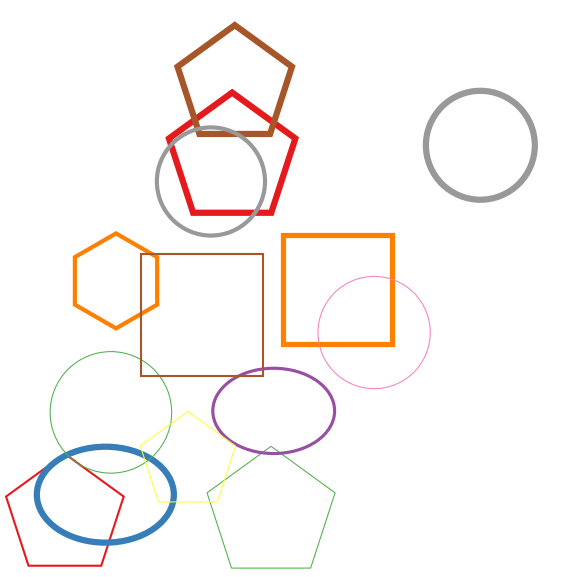[{"shape": "pentagon", "thickness": 3, "radius": 0.58, "center": [0.402, 0.724]}, {"shape": "pentagon", "thickness": 1, "radius": 0.54, "center": [0.112, 0.106]}, {"shape": "oval", "thickness": 3, "radius": 0.59, "center": [0.182, 0.143]}, {"shape": "circle", "thickness": 0.5, "radius": 0.53, "center": [0.192, 0.285]}, {"shape": "pentagon", "thickness": 0.5, "radius": 0.58, "center": [0.469, 0.11]}, {"shape": "oval", "thickness": 1.5, "radius": 0.53, "center": [0.474, 0.288]}, {"shape": "hexagon", "thickness": 2, "radius": 0.41, "center": [0.201, 0.513]}, {"shape": "square", "thickness": 2.5, "radius": 0.47, "center": [0.584, 0.498]}, {"shape": "pentagon", "thickness": 0.5, "radius": 0.43, "center": [0.325, 0.2]}, {"shape": "pentagon", "thickness": 3, "radius": 0.52, "center": [0.406, 0.851]}, {"shape": "square", "thickness": 1, "radius": 0.53, "center": [0.35, 0.454]}, {"shape": "circle", "thickness": 0.5, "radius": 0.49, "center": [0.648, 0.423]}, {"shape": "circle", "thickness": 2, "radius": 0.47, "center": [0.365, 0.685]}, {"shape": "circle", "thickness": 3, "radius": 0.47, "center": [0.832, 0.748]}]